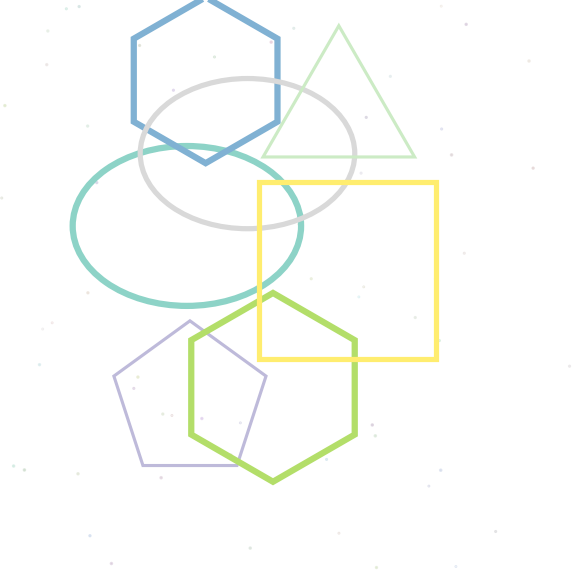[{"shape": "oval", "thickness": 3, "radius": 0.99, "center": [0.324, 0.608]}, {"shape": "pentagon", "thickness": 1.5, "radius": 0.69, "center": [0.329, 0.305]}, {"shape": "hexagon", "thickness": 3, "radius": 0.72, "center": [0.356, 0.86]}, {"shape": "hexagon", "thickness": 3, "radius": 0.82, "center": [0.473, 0.328]}, {"shape": "oval", "thickness": 2.5, "radius": 0.93, "center": [0.429, 0.733]}, {"shape": "triangle", "thickness": 1.5, "radius": 0.76, "center": [0.587, 0.803]}, {"shape": "square", "thickness": 2.5, "radius": 0.76, "center": [0.602, 0.531]}]